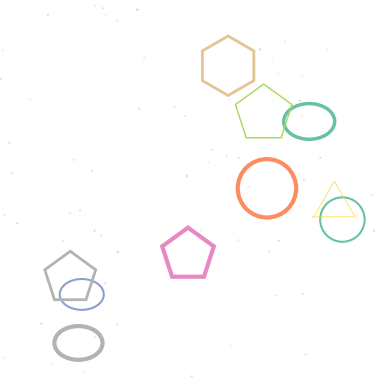[{"shape": "circle", "thickness": 1.5, "radius": 0.29, "center": [0.889, 0.43]}, {"shape": "oval", "thickness": 2.5, "radius": 0.33, "center": [0.803, 0.685]}, {"shape": "circle", "thickness": 3, "radius": 0.38, "center": [0.693, 0.511]}, {"shape": "oval", "thickness": 1.5, "radius": 0.29, "center": [0.212, 0.235]}, {"shape": "pentagon", "thickness": 3, "radius": 0.35, "center": [0.488, 0.338]}, {"shape": "pentagon", "thickness": 1, "radius": 0.39, "center": [0.685, 0.705]}, {"shape": "triangle", "thickness": 0.5, "radius": 0.31, "center": [0.869, 0.468]}, {"shape": "hexagon", "thickness": 2, "radius": 0.39, "center": [0.593, 0.829]}, {"shape": "pentagon", "thickness": 2, "radius": 0.35, "center": [0.182, 0.278]}, {"shape": "oval", "thickness": 3, "radius": 0.31, "center": [0.204, 0.109]}]